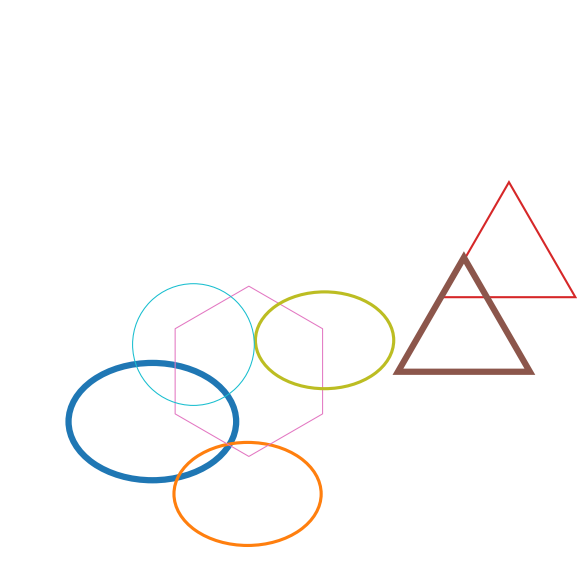[{"shape": "oval", "thickness": 3, "radius": 0.73, "center": [0.264, 0.269]}, {"shape": "oval", "thickness": 1.5, "radius": 0.64, "center": [0.429, 0.144]}, {"shape": "triangle", "thickness": 1, "radius": 0.66, "center": [0.881, 0.551]}, {"shape": "triangle", "thickness": 3, "radius": 0.66, "center": [0.803, 0.421]}, {"shape": "hexagon", "thickness": 0.5, "radius": 0.74, "center": [0.431, 0.356]}, {"shape": "oval", "thickness": 1.5, "radius": 0.6, "center": [0.562, 0.41]}, {"shape": "circle", "thickness": 0.5, "radius": 0.53, "center": [0.335, 0.402]}]